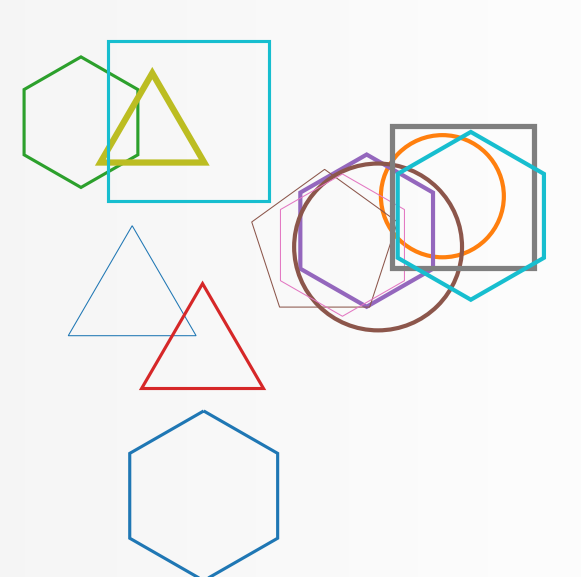[{"shape": "hexagon", "thickness": 1.5, "radius": 0.73, "center": [0.35, 0.141]}, {"shape": "triangle", "thickness": 0.5, "radius": 0.63, "center": [0.227, 0.481]}, {"shape": "circle", "thickness": 2, "radius": 0.53, "center": [0.761, 0.659]}, {"shape": "hexagon", "thickness": 1.5, "radius": 0.57, "center": [0.139, 0.788]}, {"shape": "triangle", "thickness": 1.5, "radius": 0.61, "center": [0.348, 0.387]}, {"shape": "hexagon", "thickness": 2, "radius": 0.66, "center": [0.631, 0.6]}, {"shape": "pentagon", "thickness": 0.5, "radius": 0.66, "center": [0.558, 0.574]}, {"shape": "circle", "thickness": 2, "radius": 0.72, "center": [0.65, 0.572]}, {"shape": "hexagon", "thickness": 0.5, "radius": 0.62, "center": [0.589, 0.575]}, {"shape": "square", "thickness": 2.5, "radius": 0.61, "center": [0.796, 0.658]}, {"shape": "triangle", "thickness": 3, "radius": 0.52, "center": [0.262, 0.769]}, {"shape": "square", "thickness": 1.5, "radius": 0.69, "center": [0.325, 0.79]}, {"shape": "hexagon", "thickness": 2, "radius": 0.73, "center": [0.81, 0.625]}]